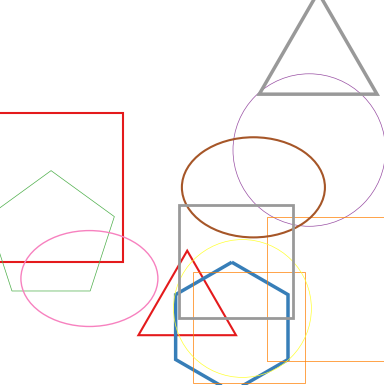[{"shape": "square", "thickness": 1.5, "radius": 0.97, "center": [0.125, 0.512]}, {"shape": "triangle", "thickness": 1.5, "radius": 0.73, "center": [0.486, 0.203]}, {"shape": "hexagon", "thickness": 2.5, "radius": 0.84, "center": [0.602, 0.15]}, {"shape": "pentagon", "thickness": 0.5, "radius": 0.86, "center": [0.133, 0.384]}, {"shape": "circle", "thickness": 0.5, "radius": 0.99, "center": [0.803, 0.61]}, {"shape": "square", "thickness": 0.5, "radius": 0.93, "center": [0.88, 0.249]}, {"shape": "square", "thickness": 0.5, "radius": 0.72, "center": [0.647, 0.149]}, {"shape": "circle", "thickness": 0.5, "radius": 0.9, "center": [0.63, 0.199]}, {"shape": "oval", "thickness": 1.5, "radius": 0.93, "center": [0.658, 0.513]}, {"shape": "oval", "thickness": 1, "radius": 0.89, "center": [0.232, 0.277]}, {"shape": "square", "thickness": 2, "radius": 0.74, "center": [0.612, 0.321]}, {"shape": "triangle", "thickness": 2.5, "radius": 0.88, "center": [0.826, 0.844]}]